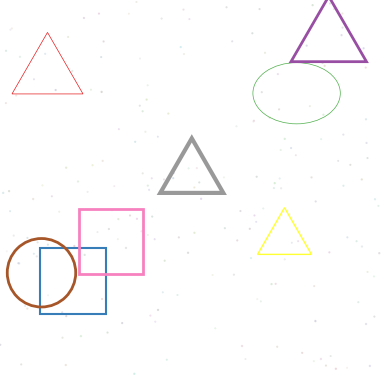[{"shape": "triangle", "thickness": 0.5, "radius": 0.53, "center": [0.123, 0.809]}, {"shape": "square", "thickness": 1.5, "radius": 0.43, "center": [0.189, 0.27]}, {"shape": "oval", "thickness": 0.5, "radius": 0.57, "center": [0.77, 0.758]}, {"shape": "triangle", "thickness": 2, "radius": 0.57, "center": [0.854, 0.896]}, {"shape": "triangle", "thickness": 1, "radius": 0.4, "center": [0.739, 0.38]}, {"shape": "circle", "thickness": 2, "radius": 0.44, "center": [0.108, 0.292]}, {"shape": "square", "thickness": 2, "radius": 0.42, "center": [0.289, 0.373]}, {"shape": "triangle", "thickness": 3, "radius": 0.47, "center": [0.498, 0.546]}]